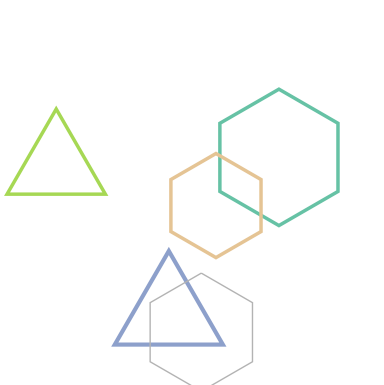[{"shape": "hexagon", "thickness": 2.5, "radius": 0.89, "center": [0.724, 0.591]}, {"shape": "triangle", "thickness": 3, "radius": 0.81, "center": [0.439, 0.186]}, {"shape": "triangle", "thickness": 2.5, "radius": 0.74, "center": [0.146, 0.569]}, {"shape": "hexagon", "thickness": 2.5, "radius": 0.68, "center": [0.561, 0.466]}, {"shape": "hexagon", "thickness": 1, "radius": 0.77, "center": [0.523, 0.137]}]